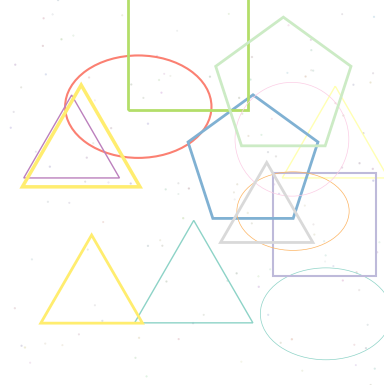[{"shape": "triangle", "thickness": 1, "radius": 0.89, "center": [0.503, 0.25]}, {"shape": "oval", "thickness": 0.5, "radius": 0.85, "center": [0.847, 0.185]}, {"shape": "triangle", "thickness": 1, "radius": 0.79, "center": [0.871, 0.617]}, {"shape": "square", "thickness": 1.5, "radius": 0.67, "center": [0.843, 0.417]}, {"shape": "oval", "thickness": 1.5, "radius": 0.95, "center": [0.359, 0.723]}, {"shape": "pentagon", "thickness": 2, "radius": 0.89, "center": [0.657, 0.576]}, {"shape": "oval", "thickness": 0.5, "radius": 0.73, "center": [0.761, 0.452]}, {"shape": "square", "thickness": 2, "radius": 0.78, "center": [0.488, 0.87]}, {"shape": "circle", "thickness": 0.5, "radius": 0.74, "center": [0.758, 0.638]}, {"shape": "triangle", "thickness": 2, "radius": 0.69, "center": [0.693, 0.439]}, {"shape": "triangle", "thickness": 1, "radius": 0.72, "center": [0.186, 0.61]}, {"shape": "pentagon", "thickness": 2, "radius": 0.92, "center": [0.736, 0.771]}, {"shape": "triangle", "thickness": 2.5, "radius": 0.88, "center": [0.211, 0.603]}, {"shape": "triangle", "thickness": 2, "radius": 0.76, "center": [0.238, 0.237]}]